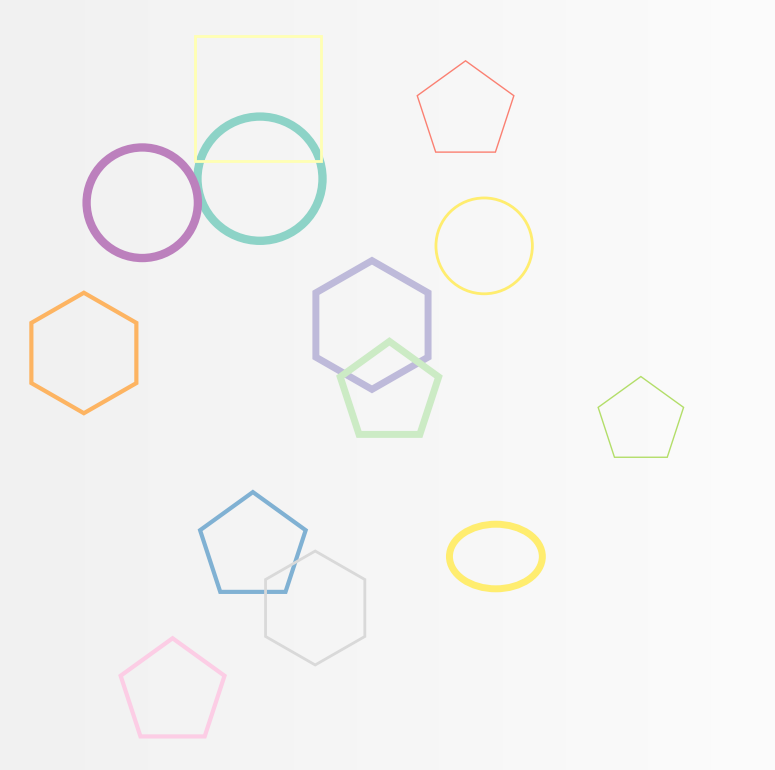[{"shape": "circle", "thickness": 3, "radius": 0.4, "center": [0.335, 0.768]}, {"shape": "square", "thickness": 1, "radius": 0.41, "center": [0.333, 0.872]}, {"shape": "hexagon", "thickness": 2.5, "radius": 0.42, "center": [0.48, 0.578]}, {"shape": "pentagon", "thickness": 0.5, "radius": 0.33, "center": [0.601, 0.855]}, {"shape": "pentagon", "thickness": 1.5, "radius": 0.36, "center": [0.326, 0.289]}, {"shape": "hexagon", "thickness": 1.5, "radius": 0.39, "center": [0.108, 0.542]}, {"shape": "pentagon", "thickness": 0.5, "radius": 0.29, "center": [0.827, 0.453]}, {"shape": "pentagon", "thickness": 1.5, "radius": 0.35, "center": [0.223, 0.101]}, {"shape": "hexagon", "thickness": 1, "radius": 0.37, "center": [0.407, 0.21]}, {"shape": "circle", "thickness": 3, "radius": 0.36, "center": [0.184, 0.737]}, {"shape": "pentagon", "thickness": 2.5, "radius": 0.33, "center": [0.503, 0.49]}, {"shape": "oval", "thickness": 2.5, "radius": 0.3, "center": [0.64, 0.277]}, {"shape": "circle", "thickness": 1, "radius": 0.31, "center": [0.625, 0.681]}]